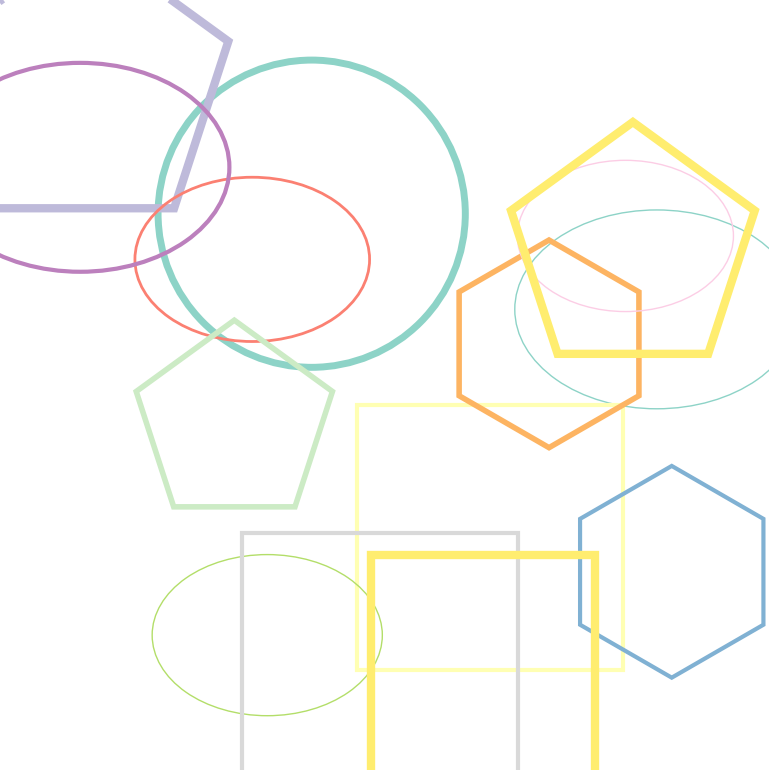[{"shape": "circle", "thickness": 2.5, "radius": 1.0, "center": [0.405, 0.722]}, {"shape": "oval", "thickness": 0.5, "radius": 0.92, "center": [0.853, 0.598]}, {"shape": "square", "thickness": 1.5, "radius": 0.86, "center": [0.636, 0.302]}, {"shape": "pentagon", "thickness": 3, "radius": 0.97, "center": [0.112, 0.886]}, {"shape": "oval", "thickness": 1, "radius": 0.76, "center": [0.328, 0.663]}, {"shape": "hexagon", "thickness": 1.5, "radius": 0.69, "center": [0.872, 0.257]}, {"shape": "hexagon", "thickness": 2, "radius": 0.67, "center": [0.713, 0.553]}, {"shape": "oval", "thickness": 0.5, "radius": 0.75, "center": [0.347, 0.175]}, {"shape": "oval", "thickness": 0.5, "radius": 0.7, "center": [0.812, 0.694]}, {"shape": "square", "thickness": 1.5, "radius": 0.9, "center": [0.493, 0.129]}, {"shape": "oval", "thickness": 1.5, "radius": 0.97, "center": [0.104, 0.783]}, {"shape": "pentagon", "thickness": 2, "radius": 0.67, "center": [0.304, 0.45]}, {"shape": "square", "thickness": 3, "radius": 0.73, "center": [0.627, 0.133]}, {"shape": "pentagon", "thickness": 3, "radius": 0.83, "center": [0.822, 0.675]}]